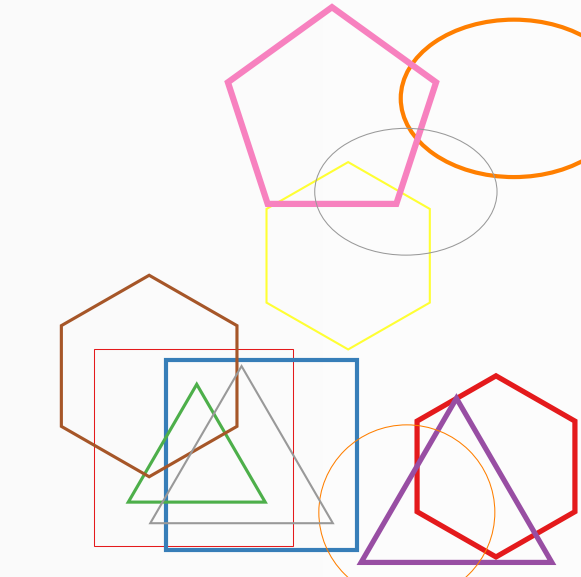[{"shape": "hexagon", "thickness": 2.5, "radius": 0.78, "center": [0.853, 0.192]}, {"shape": "square", "thickness": 0.5, "radius": 0.85, "center": [0.333, 0.224]}, {"shape": "square", "thickness": 2, "radius": 0.82, "center": [0.45, 0.212]}, {"shape": "triangle", "thickness": 1.5, "radius": 0.68, "center": [0.338, 0.198]}, {"shape": "triangle", "thickness": 2.5, "radius": 0.95, "center": [0.785, 0.12]}, {"shape": "oval", "thickness": 2, "radius": 0.97, "center": [0.884, 0.829]}, {"shape": "circle", "thickness": 0.5, "radius": 0.76, "center": [0.7, 0.112]}, {"shape": "hexagon", "thickness": 1, "radius": 0.81, "center": [0.599, 0.556]}, {"shape": "hexagon", "thickness": 1.5, "radius": 0.87, "center": [0.257, 0.348]}, {"shape": "pentagon", "thickness": 3, "radius": 0.94, "center": [0.571, 0.798]}, {"shape": "oval", "thickness": 0.5, "radius": 0.78, "center": [0.698, 0.667]}, {"shape": "triangle", "thickness": 1, "radius": 0.91, "center": [0.416, 0.184]}]